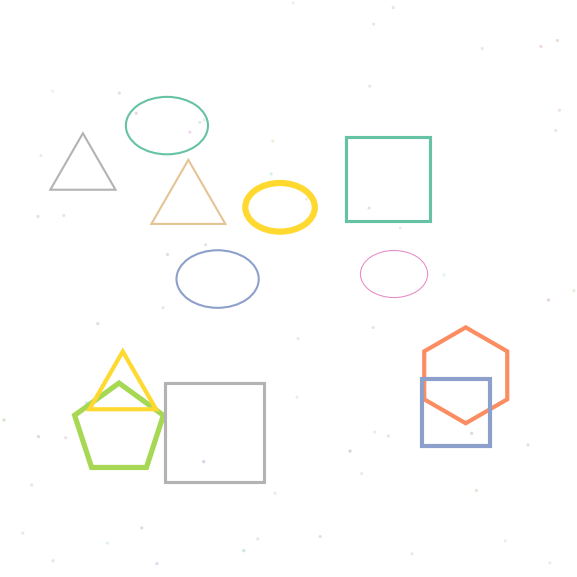[{"shape": "oval", "thickness": 1, "radius": 0.36, "center": [0.289, 0.782]}, {"shape": "square", "thickness": 1.5, "radius": 0.36, "center": [0.673, 0.689]}, {"shape": "hexagon", "thickness": 2, "radius": 0.42, "center": [0.806, 0.349]}, {"shape": "square", "thickness": 2, "radius": 0.29, "center": [0.79, 0.285]}, {"shape": "oval", "thickness": 1, "radius": 0.36, "center": [0.377, 0.516]}, {"shape": "oval", "thickness": 0.5, "radius": 0.29, "center": [0.682, 0.525]}, {"shape": "pentagon", "thickness": 2.5, "radius": 0.4, "center": [0.206, 0.255]}, {"shape": "triangle", "thickness": 2, "radius": 0.33, "center": [0.213, 0.324]}, {"shape": "oval", "thickness": 3, "radius": 0.3, "center": [0.485, 0.64]}, {"shape": "triangle", "thickness": 1, "radius": 0.37, "center": [0.326, 0.648]}, {"shape": "triangle", "thickness": 1, "radius": 0.33, "center": [0.144, 0.703]}, {"shape": "square", "thickness": 1.5, "radius": 0.43, "center": [0.372, 0.251]}]